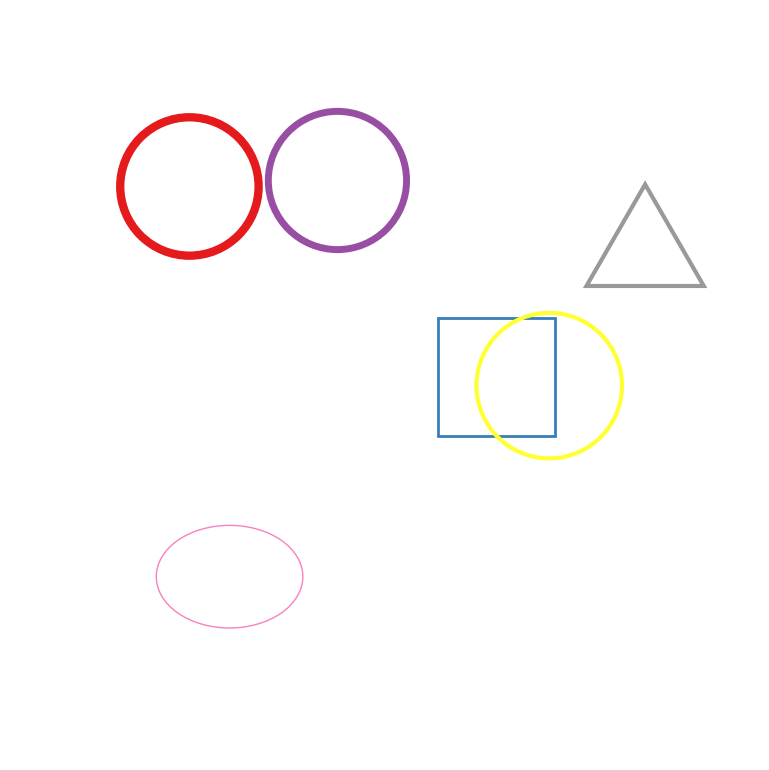[{"shape": "circle", "thickness": 3, "radius": 0.45, "center": [0.246, 0.758]}, {"shape": "square", "thickness": 1, "radius": 0.38, "center": [0.645, 0.51]}, {"shape": "circle", "thickness": 2.5, "radius": 0.45, "center": [0.438, 0.766]}, {"shape": "circle", "thickness": 1.5, "radius": 0.47, "center": [0.713, 0.499]}, {"shape": "oval", "thickness": 0.5, "radius": 0.48, "center": [0.298, 0.251]}, {"shape": "triangle", "thickness": 1.5, "radius": 0.44, "center": [0.838, 0.673]}]